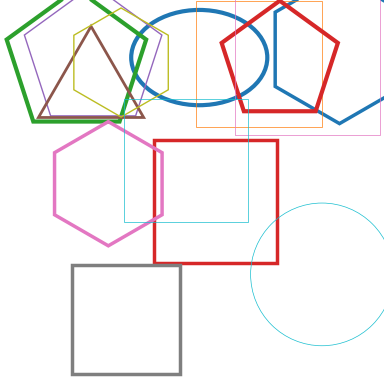[{"shape": "hexagon", "thickness": 2.5, "radius": 0.96, "center": [0.882, 0.872]}, {"shape": "oval", "thickness": 3, "radius": 0.88, "center": [0.518, 0.85]}, {"shape": "square", "thickness": 0.5, "radius": 0.82, "center": [0.672, 0.833]}, {"shape": "pentagon", "thickness": 3, "radius": 0.95, "center": [0.198, 0.838]}, {"shape": "pentagon", "thickness": 3, "radius": 0.79, "center": [0.727, 0.839]}, {"shape": "square", "thickness": 2.5, "radius": 0.8, "center": [0.56, 0.476]}, {"shape": "pentagon", "thickness": 1, "radius": 0.94, "center": [0.242, 0.851]}, {"shape": "triangle", "thickness": 2, "radius": 0.79, "center": [0.237, 0.774]}, {"shape": "hexagon", "thickness": 2.5, "radius": 0.81, "center": [0.281, 0.523]}, {"shape": "square", "thickness": 0.5, "radius": 0.94, "center": [0.799, 0.836]}, {"shape": "square", "thickness": 2.5, "radius": 0.7, "center": [0.326, 0.171]}, {"shape": "hexagon", "thickness": 1, "radius": 0.71, "center": [0.314, 0.838]}, {"shape": "square", "thickness": 0.5, "radius": 0.8, "center": [0.483, 0.583]}, {"shape": "circle", "thickness": 0.5, "radius": 0.93, "center": [0.836, 0.287]}]